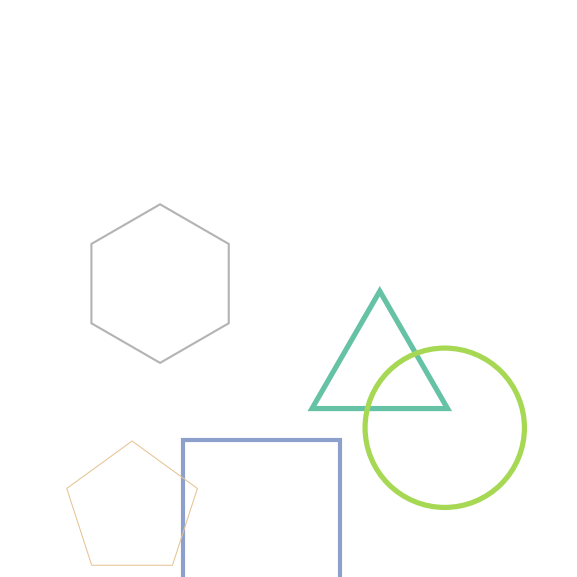[{"shape": "triangle", "thickness": 2.5, "radius": 0.68, "center": [0.658, 0.359]}, {"shape": "square", "thickness": 2, "radius": 0.68, "center": [0.452, 0.101]}, {"shape": "circle", "thickness": 2.5, "radius": 0.69, "center": [0.77, 0.258]}, {"shape": "pentagon", "thickness": 0.5, "radius": 0.59, "center": [0.229, 0.117]}, {"shape": "hexagon", "thickness": 1, "radius": 0.69, "center": [0.277, 0.508]}]